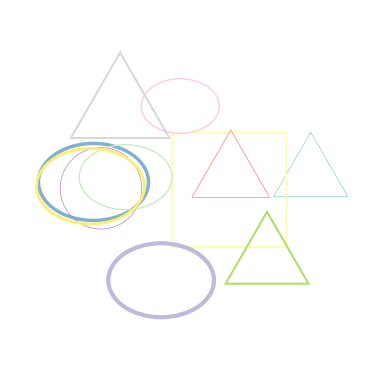[{"shape": "triangle", "thickness": 0.5, "radius": 0.56, "center": [0.807, 0.545]}, {"shape": "square", "thickness": 1.5, "radius": 0.74, "center": [0.595, 0.507]}, {"shape": "oval", "thickness": 3, "radius": 0.69, "center": [0.419, 0.272]}, {"shape": "triangle", "thickness": 0.5, "radius": 0.58, "center": [0.599, 0.546]}, {"shape": "oval", "thickness": 2.5, "radius": 0.71, "center": [0.243, 0.527]}, {"shape": "triangle", "thickness": 1.5, "radius": 0.62, "center": [0.694, 0.325]}, {"shape": "oval", "thickness": 1, "radius": 0.51, "center": [0.468, 0.725]}, {"shape": "triangle", "thickness": 1.5, "radius": 0.74, "center": [0.312, 0.715]}, {"shape": "circle", "thickness": 0.5, "radius": 0.53, "center": [0.262, 0.511]}, {"shape": "oval", "thickness": 1, "radius": 0.6, "center": [0.326, 0.54]}, {"shape": "oval", "thickness": 2, "radius": 0.7, "center": [0.235, 0.516]}]